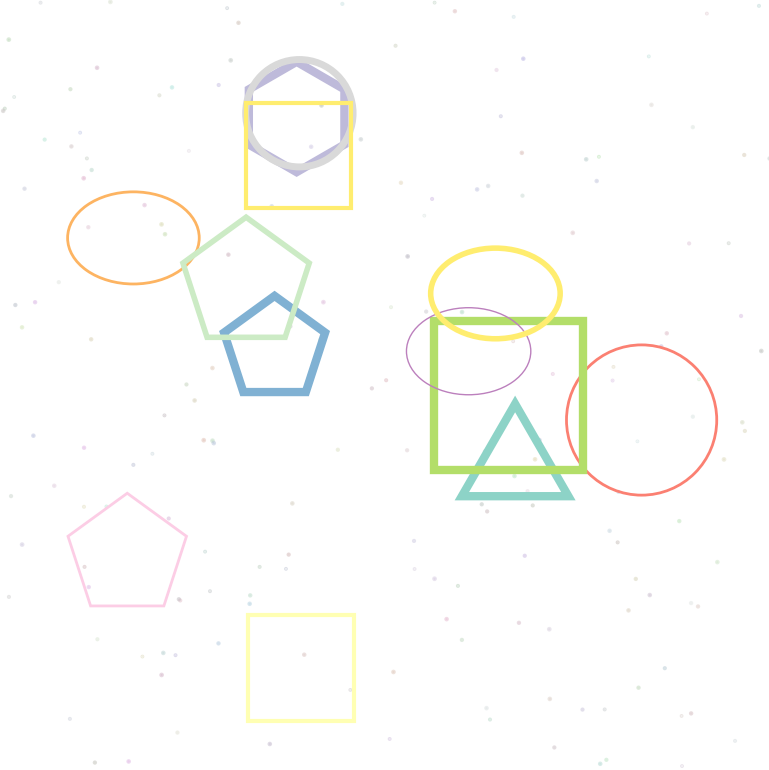[{"shape": "triangle", "thickness": 3, "radius": 0.4, "center": [0.669, 0.396]}, {"shape": "square", "thickness": 1.5, "radius": 0.34, "center": [0.391, 0.133]}, {"shape": "hexagon", "thickness": 3, "radius": 0.36, "center": [0.385, 0.848]}, {"shape": "circle", "thickness": 1, "radius": 0.49, "center": [0.833, 0.455]}, {"shape": "pentagon", "thickness": 3, "radius": 0.35, "center": [0.357, 0.547]}, {"shape": "oval", "thickness": 1, "radius": 0.43, "center": [0.173, 0.691]}, {"shape": "square", "thickness": 3, "radius": 0.48, "center": [0.66, 0.486]}, {"shape": "pentagon", "thickness": 1, "radius": 0.4, "center": [0.165, 0.279]}, {"shape": "circle", "thickness": 2.5, "radius": 0.35, "center": [0.389, 0.853]}, {"shape": "oval", "thickness": 0.5, "radius": 0.4, "center": [0.609, 0.544]}, {"shape": "pentagon", "thickness": 2, "radius": 0.43, "center": [0.32, 0.632]}, {"shape": "square", "thickness": 1.5, "radius": 0.34, "center": [0.387, 0.798]}, {"shape": "oval", "thickness": 2, "radius": 0.42, "center": [0.643, 0.619]}]